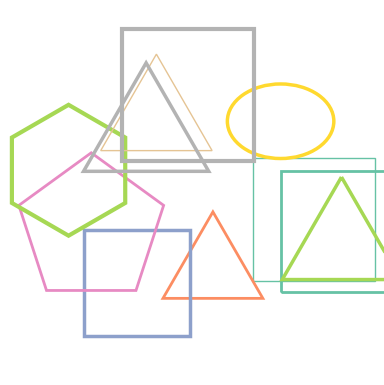[{"shape": "square", "thickness": 2, "radius": 0.79, "center": [0.888, 0.398]}, {"shape": "square", "thickness": 1, "radius": 0.8, "center": [0.815, 0.43]}, {"shape": "triangle", "thickness": 2, "radius": 0.75, "center": [0.553, 0.3]}, {"shape": "square", "thickness": 2.5, "radius": 0.69, "center": [0.355, 0.266]}, {"shape": "pentagon", "thickness": 2, "radius": 0.99, "center": [0.237, 0.405]}, {"shape": "hexagon", "thickness": 3, "radius": 0.85, "center": [0.178, 0.558]}, {"shape": "triangle", "thickness": 2.5, "radius": 0.89, "center": [0.887, 0.363]}, {"shape": "oval", "thickness": 2.5, "radius": 0.69, "center": [0.729, 0.685]}, {"shape": "triangle", "thickness": 1, "radius": 0.84, "center": [0.406, 0.692]}, {"shape": "square", "thickness": 3, "radius": 0.86, "center": [0.488, 0.753]}, {"shape": "triangle", "thickness": 2.5, "radius": 0.94, "center": [0.38, 0.649]}]